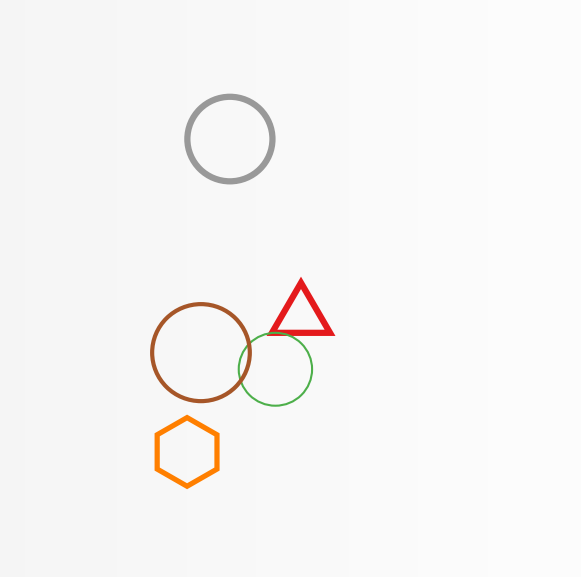[{"shape": "triangle", "thickness": 3, "radius": 0.29, "center": [0.518, 0.452]}, {"shape": "circle", "thickness": 1, "radius": 0.32, "center": [0.474, 0.36]}, {"shape": "hexagon", "thickness": 2.5, "radius": 0.3, "center": [0.322, 0.217]}, {"shape": "circle", "thickness": 2, "radius": 0.42, "center": [0.346, 0.389]}, {"shape": "circle", "thickness": 3, "radius": 0.37, "center": [0.396, 0.758]}]